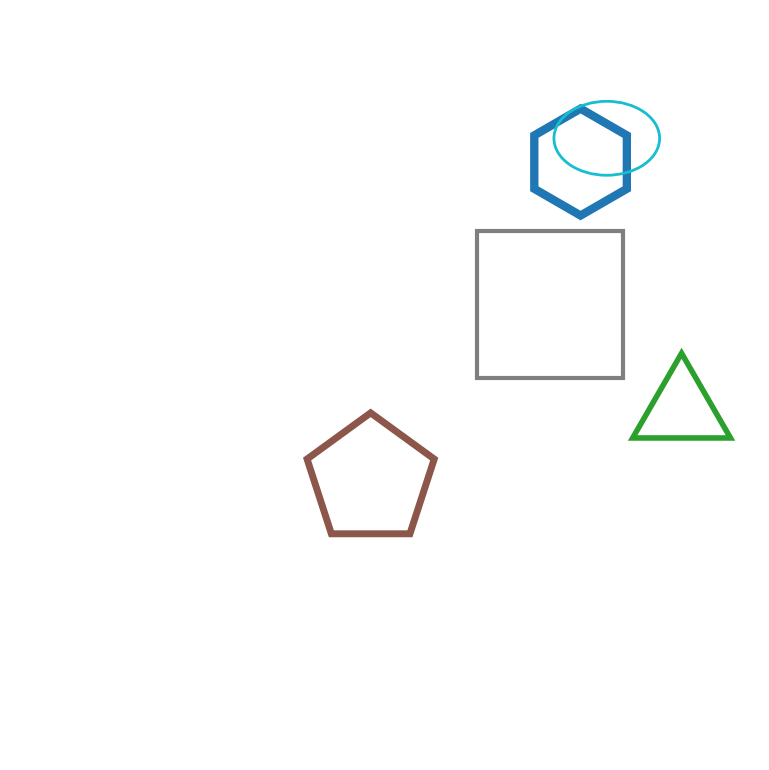[{"shape": "hexagon", "thickness": 3, "radius": 0.35, "center": [0.754, 0.79]}, {"shape": "triangle", "thickness": 2, "radius": 0.37, "center": [0.885, 0.468]}, {"shape": "pentagon", "thickness": 2.5, "radius": 0.43, "center": [0.481, 0.377]}, {"shape": "square", "thickness": 1.5, "radius": 0.48, "center": [0.714, 0.604]}, {"shape": "oval", "thickness": 1, "radius": 0.34, "center": [0.788, 0.82]}]